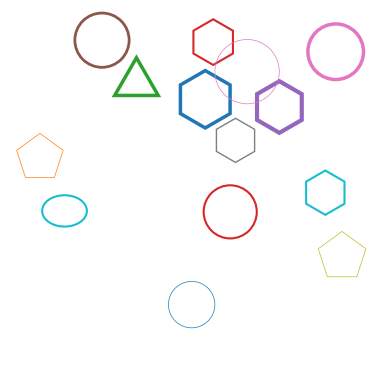[{"shape": "circle", "thickness": 0.5, "radius": 0.3, "center": [0.498, 0.209]}, {"shape": "hexagon", "thickness": 2.5, "radius": 0.37, "center": [0.533, 0.742]}, {"shape": "pentagon", "thickness": 0.5, "radius": 0.32, "center": [0.104, 0.59]}, {"shape": "triangle", "thickness": 2.5, "radius": 0.33, "center": [0.354, 0.785]}, {"shape": "circle", "thickness": 1.5, "radius": 0.34, "center": [0.598, 0.45]}, {"shape": "hexagon", "thickness": 1.5, "radius": 0.3, "center": [0.554, 0.891]}, {"shape": "hexagon", "thickness": 3, "radius": 0.34, "center": [0.726, 0.722]}, {"shape": "circle", "thickness": 2, "radius": 0.35, "center": [0.265, 0.896]}, {"shape": "circle", "thickness": 2.5, "radius": 0.36, "center": [0.872, 0.866]}, {"shape": "circle", "thickness": 0.5, "radius": 0.42, "center": [0.642, 0.814]}, {"shape": "hexagon", "thickness": 1, "radius": 0.29, "center": [0.612, 0.635]}, {"shape": "pentagon", "thickness": 0.5, "radius": 0.33, "center": [0.889, 0.334]}, {"shape": "hexagon", "thickness": 1.5, "radius": 0.29, "center": [0.845, 0.5]}, {"shape": "oval", "thickness": 1.5, "radius": 0.29, "center": [0.168, 0.452]}]